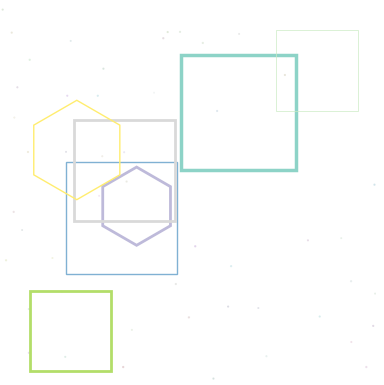[{"shape": "square", "thickness": 2.5, "radius": 0.75, "center": [0.619, 0.708]}, {"shape": "hexagon", "thickness": 2, "radius": 0.51, "center": [0.355, 0.464]}, {"shape": "square", "thickness": 1, "radius": 0.72, "center": [0.316, 0.434]}, {"shape": "square", "thickness": 2, "radius": 0.52, "center": [0.183, 0.14]}, {"shape": "square", "thickness": 2, "radius": 0.65, "center": [0.323, 0.557]}, {"shape": "square", "thickness": 0.5, "radius": 0.53, "center": [0.824, 0.817]}, {"shape": "hexagon", "thickness": 1, "radius": 0.65, "center": [0.199, 0.61]}]